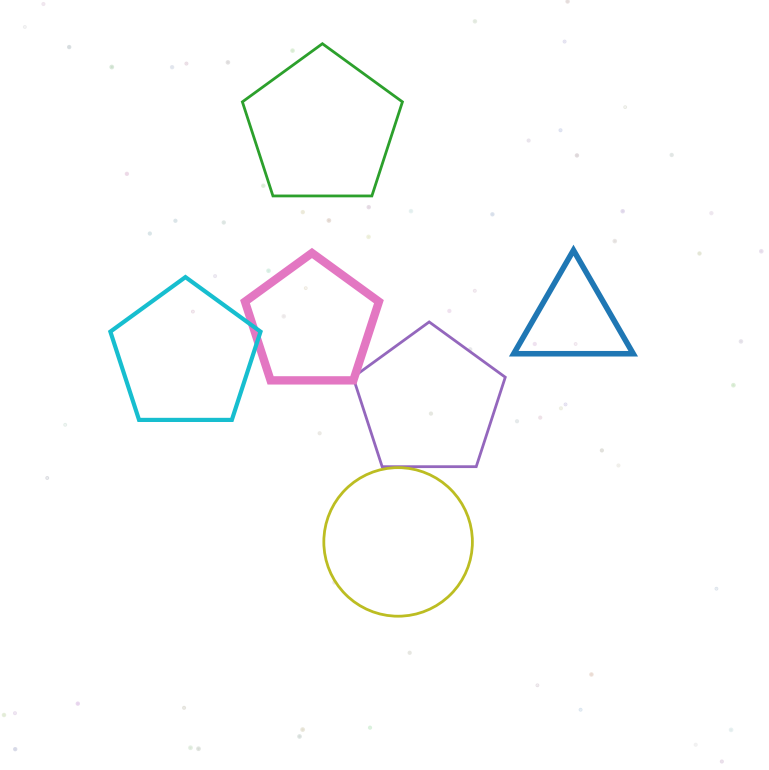[{"shape": "triangle", "thickness": 2, "radius": 0.45, "center": [0.745, 0.585]}, {"shape": "pentagon", "thickness": 1, "radius": 0.55, "center": [0.419, 0.834]}, {"shape": "pentagon", "thickness": 1, "radius": 0.52, "center": [0.557, 0.478]}, {"shape": "pentagon", "thickness": 3, "radius": 0.46, "center": [0.405, 0.58]}, {"shape": "circle", "thickness": 1, "radius": 0.48, "center": [0.517, 0.296]}, {"shape": "pentagon", "thickness": 1.5, "radius": 0.51, "center": [0.241, 0.538]}]